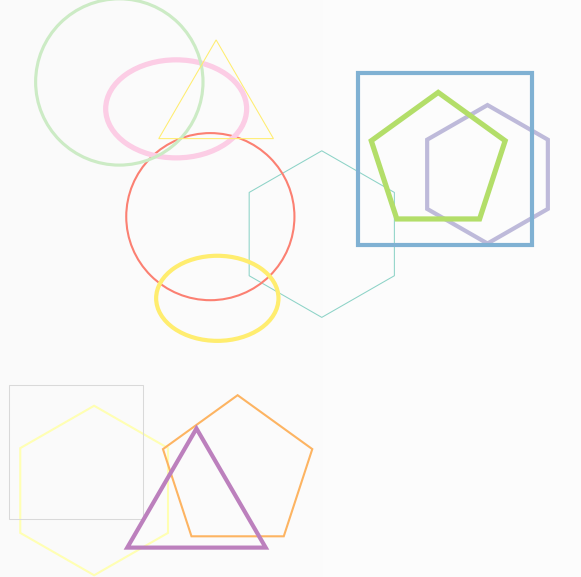[{"shape": "hexagon", "thickness": 0.5, "radius": 0.72, "center": [0.554, 0.594]}, {"shape": "hexagon", "thickness": 1, "radius": 0.73, "center": [0.162, 0.15]}, {"shape": "hexagon", "thickness": 2, "radius": 0.6, "center": [0.839, 0.697]}, {"shape": "circle", "thickness": 1, "radius": 0.72, "center": [0.362, 0.624]}, {"shape": "square", "thickness": 2, "radius": 0.75, "center": [0.765, 0.723]}, {"shape": "pentagon", "thickness": 1, "radius": 0.68, "center": [0.409, 0.18]}, {"shape": "pentagon", "thickness": 2.5, "radius": 0.61, "center": [0.754, 0.718]}, {"shape": "oval", "thickness": 2.5, "radius": 0.61, "center": [0.303, 0.811]}, {"shape": "square", "thickness": 0.5, "radius": 0.58, "center": [0.13, 0.216]}, {"shape": "triangle", "thickness": 2, "radius": 0.69, "center": [0.338, 0.12]}, {"shape": "circle", "thickness": 1.5, "radius": 0.72, "center": [0.205, 0.857]}, {"shape": "oval", "thickness": 2, "radius": 0.53, "center": [0.374, 0.483]}, {"shape": "triangle", "thickness": 0.5, "radius": 0.57, "center": [0.372, 0.816]}]